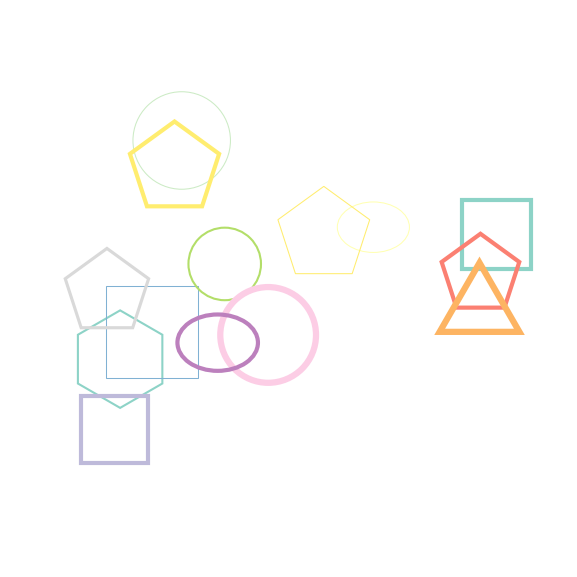[{"shape": "hexagon", "thickness": 1, "radius": 0.42, "center": [0.208, 0.377]}, {"shape": "square", "thickness": 2, "radius": 0.3, "center": [0.859, 0.593]}, {"shape": "oval", "thickness": 0.5, "radius": 0.31, "center": [0.647, 0.606]}, {"shape": "square", "thickness": 2, "radius": 0.29, "center": [0.199, 0.255]}, {"shape": "pentagon", "thickness": 2, "radius": 0.35, "center": [0.832, 0.524]}, {"shape": "square", "thickness": 0.5, "radius": 0.4, "center": [0.263, 0.424]}, {"shape": "triangle", "thickness": 3, "radius": 0.4, "center": [0.83, 0.464]}, {"shape": "circle", "thickness": 1, "radius": 0.31, "center": [0.389, 0.542]}, {"shape": "circle", "thickness": 3, "radius": 0.41, "center": [0.464, 0.419]}, {"shape": "pentagon", "thickness": 1.5, "radius": 0.38, "center": [0.185, 0.493]}, {"shape": "oval", "thickness": 2, "radius": 0.35, "center": [0.377, 0.406]}, {"shape": "circle", "thickness": 0.5, "radius": 0.42, "center": [0.315, 0.756]}, {"shape": "pentagon", "thickness": 2, "radius": 0.41, "center": [0.302, 0.708]}, {"shape": "pentagon", "thickness": 0.5, "radius": 0.42, "center": [0.561, 0.593]}]